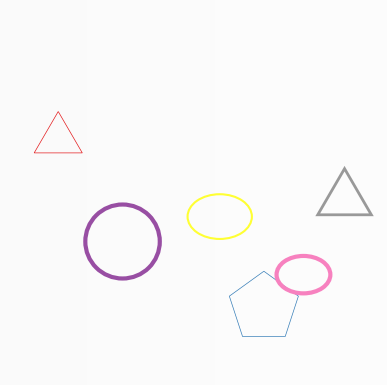[{"shape": "triangle", "thickness": 0.5, "radius": 0.36, "center": [0.15, 0.639]}, {"shape": "pentagon", "thickness": 0.5, "radius": 0.47, "center": [0.681, 0.202]}, {"shape": "circle", "thickness": 3, "radius": 0.48, "center": [0.316, 0.373]}, {"shape": "oval", "thickness": 1.5, "radius": 0.41, "center": [0.567, 0.437]}, {"shape": "oval", "thickness": 3, "radius": 0.35, "center": [0.783, 0.287]}, {"shape": "triangle", "thickness": 2, "radius": 0.4, "center": [0.889, 0.482]}]